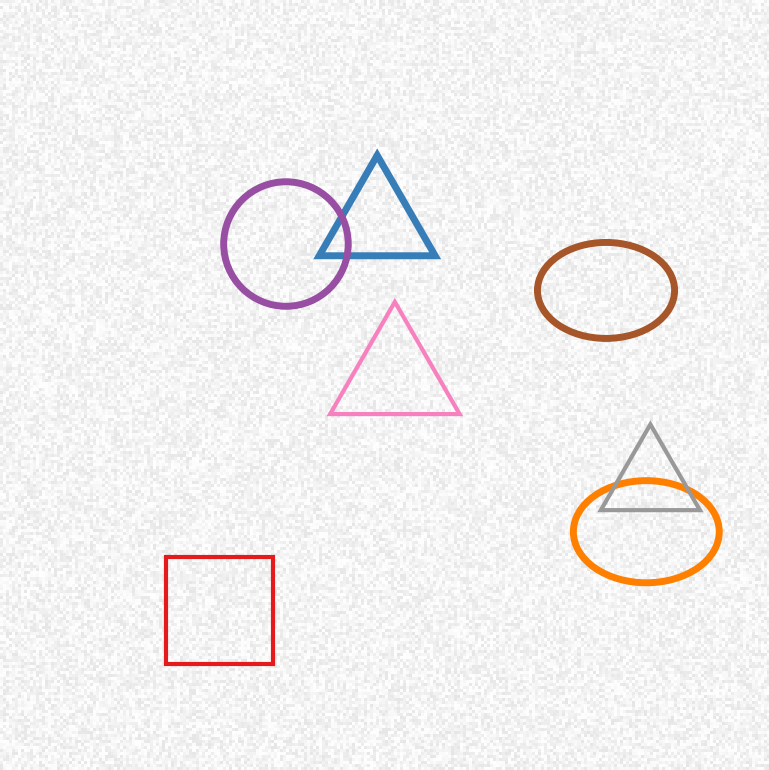[{"shape": "square", "thickness": 1.5, "radius": 0.35, "center": [0.284, 0.207]}, {"shape": "triangle", "thickness": 2.5, "radius": 0.43, "center": [0.49, 0.711]}, {"shape": "circle", "thickness": 2.5, "radius": 0.4, "center": [0.371, 0.683]}, {"shape": "oval", "thickness": 2.5, "radius": 0.47, "center": [0.839, 0.309]}, {"shape": "oval", "thickness": 2.5, "radius": 0.45, "center": [0.787, 0.623]}, {"shape": "triangle", "thickness": 1.5, "radius": 0.49, "center": [0.513, 0.511]}, {"shape": "triangle", "thickness": 1.5, "radius": 0.37, "center": [0.845, 0.375]}]